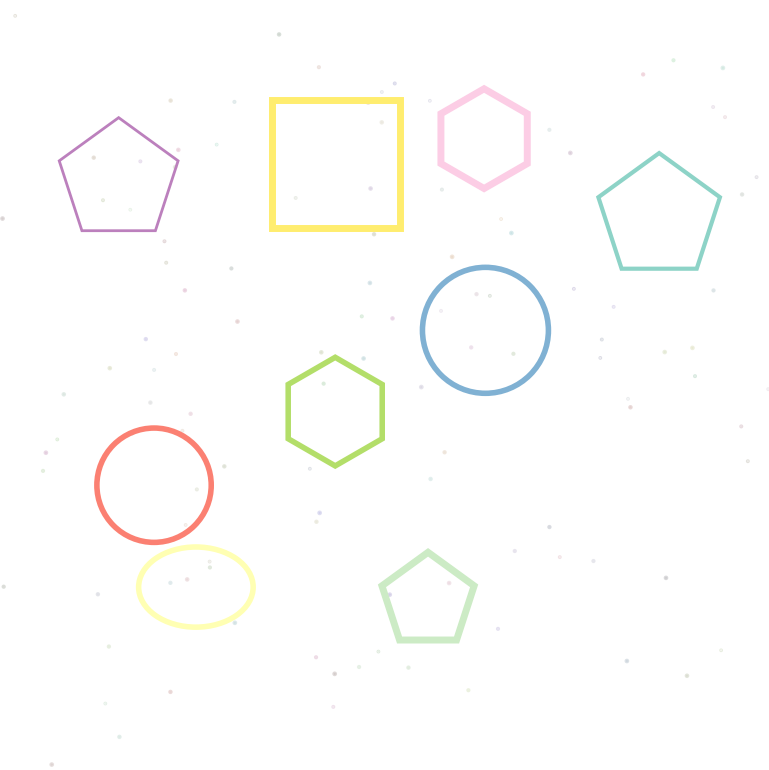[{"shape": "pentagon", "thickness": 1.5, "radius": 0.42, "center": [0.856, 0.718]}, {"shape": "oval", "thickness": 2, "radius": 0.37, "center": [0.254, 0.238]}, {"shape": "circle", "thickness": 2, "radius": 0.37, "center": [0.2, 0.37]}, {"shape": "circle", "thickness": 2, "radius": 0.41, "center": [0.63, 0.571]}, {"shape": "hexagon", "thickness": 2, "radius": 0.35, "center": [0.435, 0.465]}, {"shape": "hexagon", "thickness": 2.5, "radius": 0.32, "center": [0.629, 0.82]}, {"shape": "pentagon", "thickness": 1, "radius": 0.41, "center": [0.154, 0.766]}, {"shape": "pentagon", "thickness": 2.5, "radius": 0.31, "center": [0.556, 0.22]}, {"shape": "square", "thickness": 2.5, "radius": 0.41, "center": [0.437, 0.787]}]